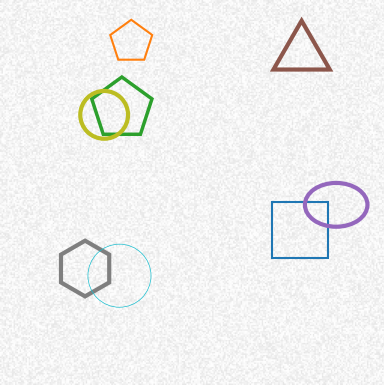[{"shape": "square", "thickness": 1.5, "radius": 0.36, "center": [0.779, 0.403]}, {"shape": "pentagon", "thickness": 1.5, "radius": 0.29, "center": [0.341, 0.891]}, {"shape": "pentagon", "thickness": 2.5, "radius": 0.41, "center": [0.316, 0.718]}, {"shape": "oval", "thickness": 3, "radius": 0.41, "center": [0.873, 0.468]}, {"shape": "triangle", "thickness": 3, "radius": 0.42, "center": [0.783, 0.862]}, {"shape": "hexagon", "thickness": 3, "radius": 0.36, "center": [0.221, 0.303]}, {"shape": "circle", "thickness": 3, "radius": 0.31, "center": [0.271, 0.702]}, {"shape": "circle", "thickness": 0.5, "radius": 0.41, "center": [0.31, 0.284]}]